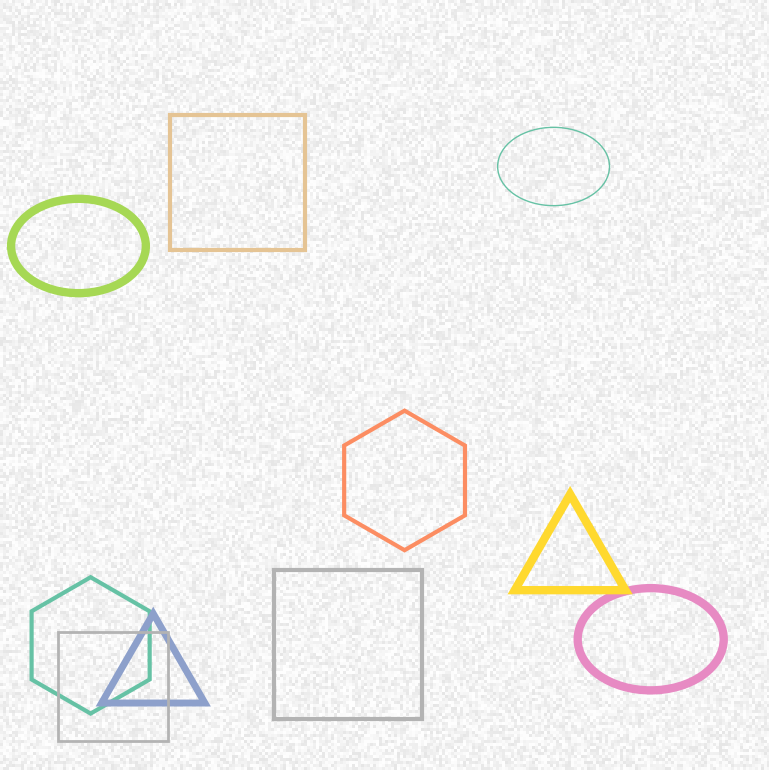[{"shape": "hexagon", "thickness": 1.5, "radius": 0.44, "center": [0.118, 0.162]}, {"shape": "oval", "thickness": 0.5, "radius": 0.36, "center": [0.719, 0.784]}, {"shape": "hexagon", "thickness": 1.5, "radius": 0.45, "center": [0.525, 0.376]}, {"shape": "triangle", "thickness": 2.5, "radius": 0.39, "center": [0.199, 0.126]}, {"shape": "oval", "thickness": 3, "radius": 0.47, "center": [0.845, 0.17]}, {"shape": "oval", "thickness": 3, "radius": 0.44, "center": [0.102, 0.681]}, {"shape": "triangle", "thickness": 3, "radius": 0.42, "center": [0.74, 0.275]}, {"shape": "square", "thickness": 1.5, "radius": 0.44, "center": [0.309, 0.763]}, {"shape": "square", "thickness": 1.5, "radius": 0.48, "center": [0.452, 0.163]}, {"shape": "square", "thickness": 1, "radius": 0.35, "center": [0.147, 0.109]}]